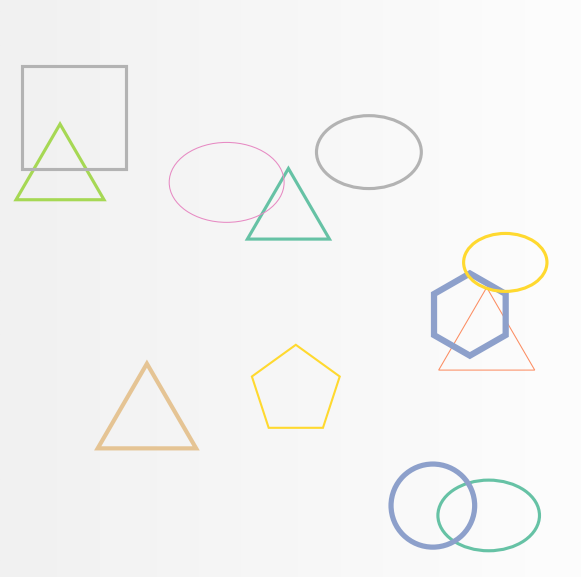[{"shape": "triangle", "thickness": 1.5, "radius": 0.41, "center": [0.496, 0.626]}, {"shape": "oval", "thickness": 1.5, "radius": 0.44, "center": [0.841, 0.107]}, {"shape": "triangle", "thickness": 0.5, "radius": 0.48, "center": [0.837, 0.406]}, {"shape": "circle", "thickness": 2.5, "radius": 0.36, "center": [0.745, 0.124]}, {"shape": "hexagon", "thickness": 3, "radius": 0.36, "center": [0.808, 0.454]}, {"shape": "oval", "thickness": 0.5, "radius": 0.49, "center": [0.39, 0.683]}, {"shape": "triangle", "thickness": 1.5, "radius": 0.44, "center": [0.103, 0.697]}, {"shape": "pentagon", "thickness": 1, "radius": 0.4, "center": [0.509, 0.323]}, {"shape": "oval", "thickness": 1.5, "radius": 0.36, "center": [0.869, 0.545]}, {"shape": "triangle", "thickness": 2, "radius": 0.49, "center": [0.253, 0.272]}, {"shape": "square", "thickness": 1.5, "radius": 0.45, "center": [0.128, 0.795]}, {"shape": "oval", "thickness": 1.5, "radius": 0.45, "center": [0.635, 0.736]}]